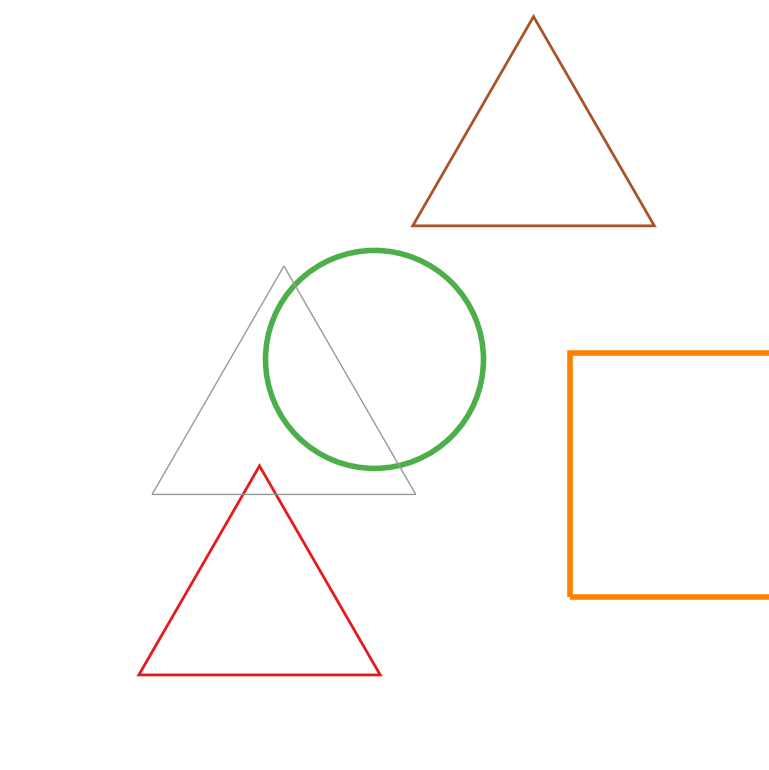[{"shape": "triangle", "thickness": 1, "radius": 0.9, "center": [0.337, 0.214]}, {"shape": "circle", "thickness": 2, "radius": 0.71, "center": [0.486, 0.533]}, {"shape": "square", "thickness": 2, "radius": 0.79, "center": [0.9, 0.383]}, {"shape": "triangle", "thickness": 1, "radius": 0.91, "center": [0.693, 0.797]}, {"shape": "triangle", "thickness": 0.5, "radius": 0.99, "center": [0.369, 0.457]}]